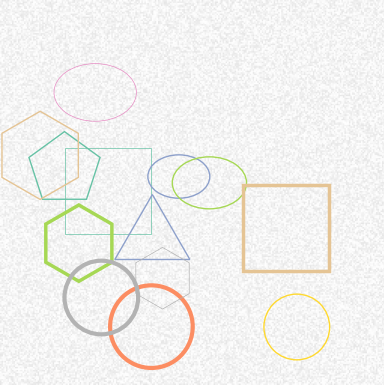[{"shape": "square", "thickness": 0.5, "radius": 0.56, "center": [0.279, 0.505]}, {"shape": "pentagon", "thickness": 1, "radius": 0.49, "center": [0.168, 0.561]}, {"shape": "circle", "thickness": 3, "radius": 0.54, "center": [0.393, 0.152]}, {"shape": "oval", "thickness": 1, "radius": 0.4, "center": [0.465, 0.541]}, {"shape": "triangle", "thickness": 1, "radius": 0.56, "center": [0.396, 0.382]}, {"shape": "oval", "thickness": 0.5, "radius": 0.53, "center": [0.247, 0.76]}, {"shape": "hexagon", "thickness": 2.5, "radius": 0.5, "center": [0.205, 0.368]}, {"shape": "oval", "thickness": 1, "radius": 0.48, "center": [0.544, 0.525]}, {"shape": "circle", "thickness": 1, "radius": 0.43, "center": [0.771, 0.151]}, {"shape": "square", "thickness": 2.5, "radius": 0.56, "center": [0.744, 0.407]}, {"shape": "hexagon", "thickness": 1, "radius": 0.57, "center": [0.104, 0.597]}, {"shape": "circle", "thickness": 3, "radius": 0.48, "center": [0.263, 0.227]}, {"shape": "hexagon", "thickness": 0.5, "radius": 0.4, "center": [0.422, 0.277]}]